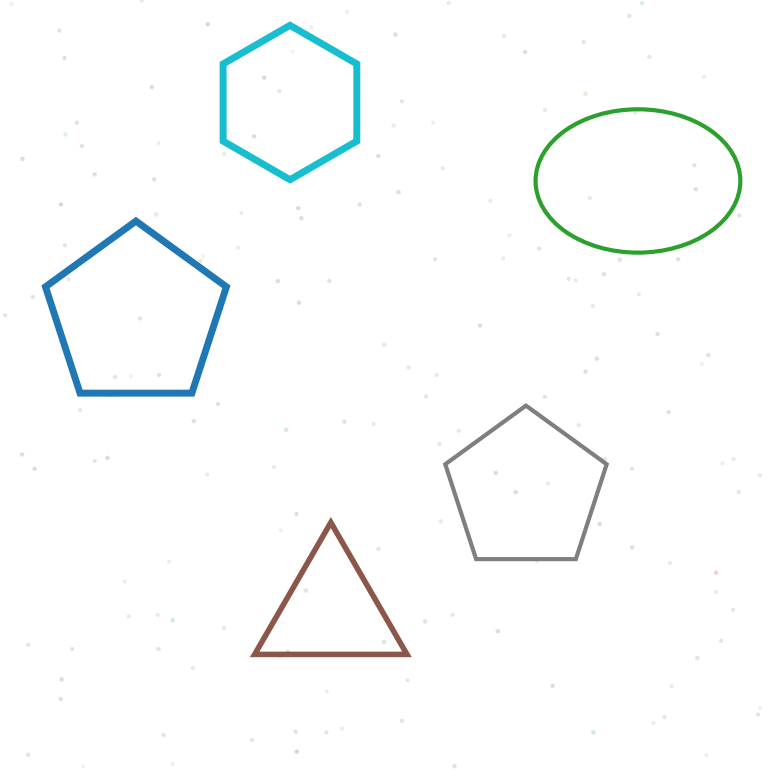[{"shape": "pentagon", "thickness": 2.5, "radius": 0.62, "center": [0.177, 0.589]}, {"shape": "oval", "thickness": 1.5, "radius": 0.66, "center": [0.829, 0.765]}, {"shape": "triangle", "thickness": 2, "radius": 0.57, "center": [0.43, 0.207]}, {"shape": "pentagon", "thickness": 1.5, "radius": 0.55, "center": [0.683, 0.363]}, {"shape": "hexagon", "thickness": 2.5, "radius": 0.5, "center": [0.377, 0.867]}]